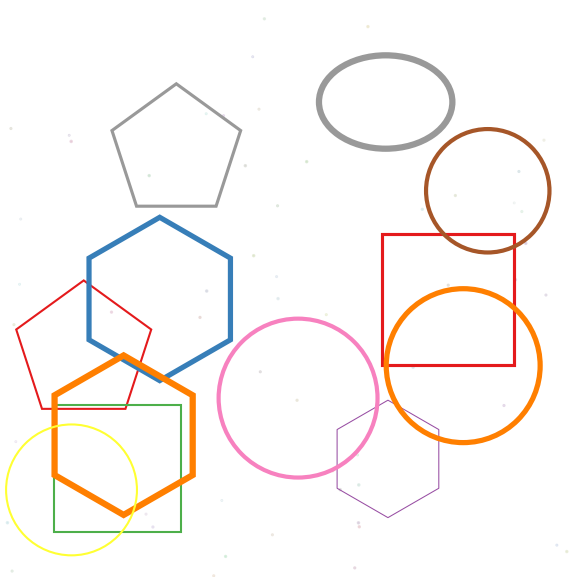[{"shape": "square", "thickness": 1.5, "radius": 0.57, "center": [0.776, 0.481]}, {"shape": "pentagon", "thickness": 1, "radius": 0.61, "center": [0.145, 0.391]}, {"shape": "hexagon", "thickness": 2.5, "radius": 0.71, "center": [0.277, 0.481]}, {"shape": "square", "thickness": 1, "radius": 0.55, "center": [0.204, 0.188]}, {"shape": "hexagon", "thickness": 0.5, "radius": 0.51, "center": [0.672, 0.204]}, {"shape": "circle", "thickness": 2.5, "radius": 0.67, "center": [0.802, 0.366]}, {"shape": "hexagon", "thickness": 3, "radius": 0.69, "center": [0.214, 0.246]}, {"shape": "circle", "thickness": 1, "radius": 0.57, "center": [0.124, 0.151]}, {"shape": "circle", "thickness": 2, "radius": 0.53, "center": [0.845, 0.669]}, {"shape": "circle", "thickness": 2, "radius": 0.69, "center": [0.516, 0.31]}, {"shape": "oval", "thickness": 3, "radius": 0.58, "center": [0.668, 0.822]}, {"shape": "pentagon", "thickness": 1.5, "radius": 0.59, "center": [0.305, 0.737]}]